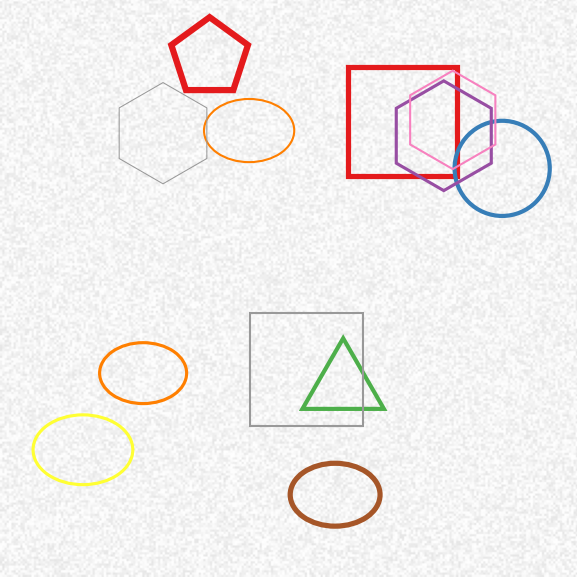[{"shape": "pentagon", "thickness": 3, "radius": 0.35, "center": [0.363, 0.9]}, {"shape": "square", "thickness": 2.5, "radius": 0.47, "center": [0.697, 0.789]}, {"shape": "circle", "thickness": 2, "radius": 0.41, "center": [0.87, 0.708]}, {"shape": "triangle", "thickness": 2, "radius": 0.41, "center": [0.594, 0.332]}, {"shape": "hexagon", "thickness": 1.5, "radius": 0.47, "center": [0.768, 0.764]}, {"shape": "oval", "thickness": 1.5, "radius": 0.38, "center": [0.248, 0.353]}, {"shape": "oval", "thickness": 1, "radius": 0.39, "center": [0.431, 0.773]}, {"shape": "oval", "thickness": 1.5, "radius": 0.43, "center": [0.144, 0.22]}, {"shape": "oval", "thickness": 2.5, "radius": 0.39, "center": [0.58, 0.142]}, {"shape": "hexagon", "thickness": 1, "radius": 0.43, "center": [0.784, 0.792]}, {"shape": "square", "thickness": 1, "radius": 0.49, "center": [0.531, 0.359]}, {"shape": "hexagon", "thickness": 0.5, "radius": 0.44, "center": [0.282, 0.768]}]